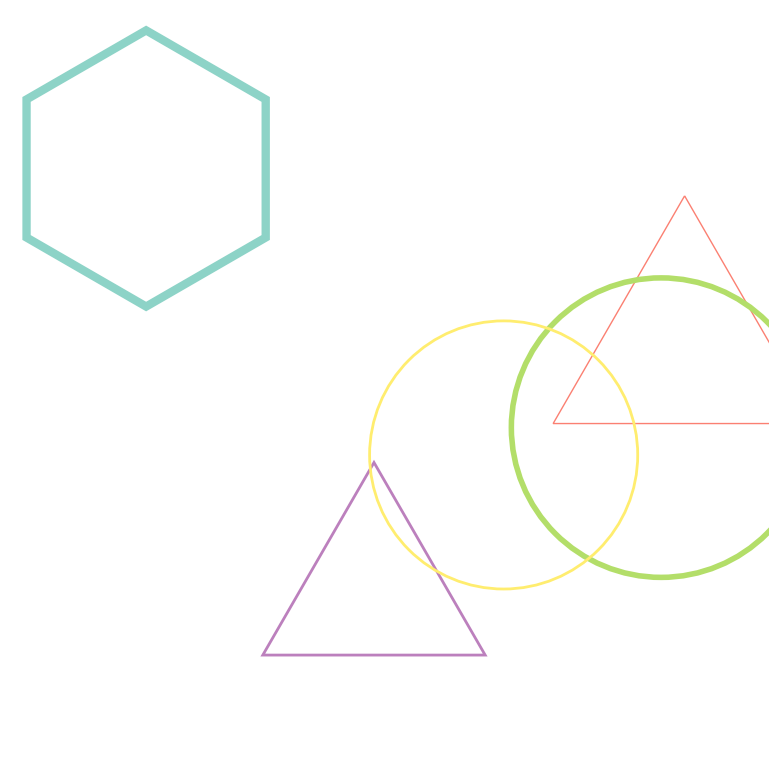[{"shape": "hexagon", "thickness": 3, "radius": 0.9, "center": [0.19, 0.781]}, {"shape": "triangle", "thickness": 0.5, "radius": 0.99, "center": [0.889, 0.549]}, {"shape": "circle", "thickness": 2, "radius": 0.97, "center": [0.859, 0.445]}, {"shape": "triangle", "thickness": 1, "radius": 0.83, "center": [0.486, 0.233]}, {"shape": "circle", "thickness": 1, "radius": 0.87, "center": [0.654, 0.409]}]